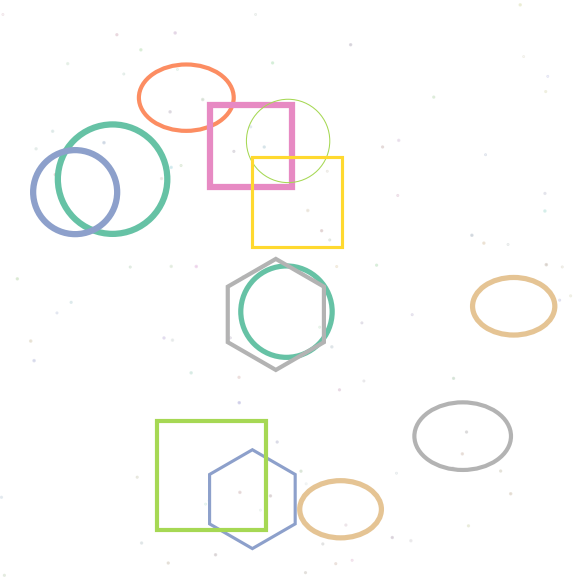[{"shape": "circle", "thickness": 2.5, "radius": 0.4, "center": [0.496, 0.459]}, {"shape": "circle", "thickness": 3, "radius": 0.47, "center": [0.195, 0.689]}, {"shape": "oval", "thickness": 2, "radius": 0.41, "center": [0.323, 0.83]}, {"shape": "hexagon", "thickness": 1.5, "radius": 0.43, "center": [0.437, 0.135]}, {"shape": "circle", "thickness": 3, "radius": 0.36, "center": [0.13, 0.666]}, {"shape": "square", "thickness": 3, "radius": 0.36, "center": [0.435, 0.747]}, {"shape": "circle", "thickness": 0.5, "radius": 0.36, "center": [0.499, 0.755]}, {"shape": "square", "thickness": 2, "radius": 0.47, "center": [0.367, 0.175]}, {"shape": "square", "thickness": 1.5, "radius": 0.39, "center": [0.513, 0.649]}, {"shape": "oval", "thickness": 2.5, "radius": 0.35, "center": [0.59, 0.117]}, {"shape": "oval", "thickness": 2.5, "radius": 0.36, "center": [0.889, 0.469]}, {"shape": "hexagon", "thickness": 2, "radius": 0.48, "center": [0.478, 0.455]}, {"shape": "oval", "thickness": 2, "radius": 0.42, "center": [0.801, 0.244]}]